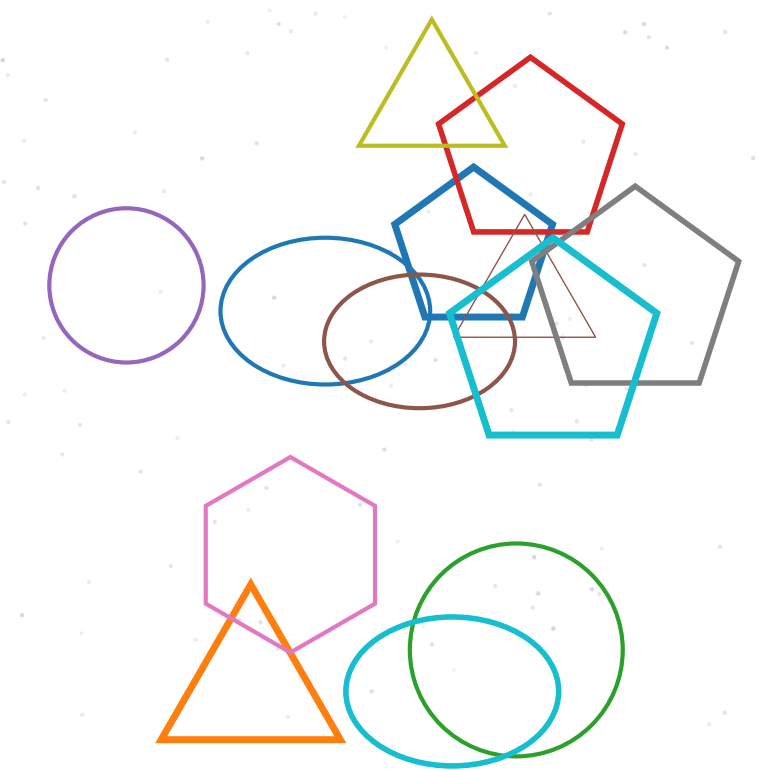[{"shape": "oval", "thickness": 1.5, "radius": 0.68, "center": [0.422, 0.596]}, {"shape": "pentagon", "thickness": 2.5, "radius": 0.54, "center": [0.615, 0.675]}, {"shape": "triangle", "thickness": 2.5, "radius": 0.67, "center": [0.326, 0.107]}, {"shape": "circle", "thickness": 1.5, "radius": 0.69, "center": [0.671, 0.156]}, {"shape": "pentagon", "thickness": 2, "radius": 0.63, "center": [0.689, 0.8]}, {"shape": "circle", "thickness": 1.5, "radius": 0.5, "center": [0.164, 0.629]}, {"shape": "triangle", "thickness": 0.5, "radius": 0.53, "center": [0.681, 0.615]}, {"shape": "oval", "thickness": 1.5, "radius": 0.62, "center": [0.545, 0.557]}, {"shape": "hexagon", "thickness": 1.5, "radius": 0.63, "center": [0.377, 0.28]}, {"shape": "pentagon", "thickness": 2, "radius": 0.71, "center": [0.825, 0.617]}, {"shape": "triangle", "thickness": 1.5, "radius": 0.55, "center": [0.561, 0.865]}, {"shape": "oval", "thickness": 2, "radius": 0.69, "center": [0.587, 0.102]}, {"shape": "pentagon", "thickness": 2.5, "radius": 0.71, "center": [0.718, 0.549]}]